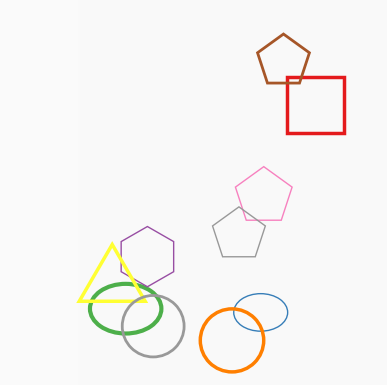[{"shape": "square", "thickness": 2.5, "radius": 0.37, "center": [0.815, 0.727]}, {"shape": "oval", "thickness": 1, "radius": 0.35, "center": [0.673, 0.189]}, {"shape": "oval", "thickness": 3, "radius": 0.46, "center": [0.324, 0.198]}, {"shape": "hexagon", "thickness": 1, "radius": 0.39, "center": [0.38, 0.333]}, {"shape": "circle", "thickness": 2.5, "radius": 0.41, "center": [0.599, 0.116]}, {"shape": "triangle", "thickness": 2.5, "radius": 0.49, "center": [0.29, 0.267]}, {"shape": "pentagon", "thickness": 2, "radius": 0.35, "center": [0.732, 0.841]}, {"shape": "pentagon", "thickness": 1, "radius": 0.38, "center": [0.681, 0.49]}, {"shape": "circle", "thickness": 2, "radius": 0.4, "center": [0.395, 0.153]}, {"shape": "pentagon", "thickness": 1, "radius": 0.36, "center": [0.617, 0.391]}]